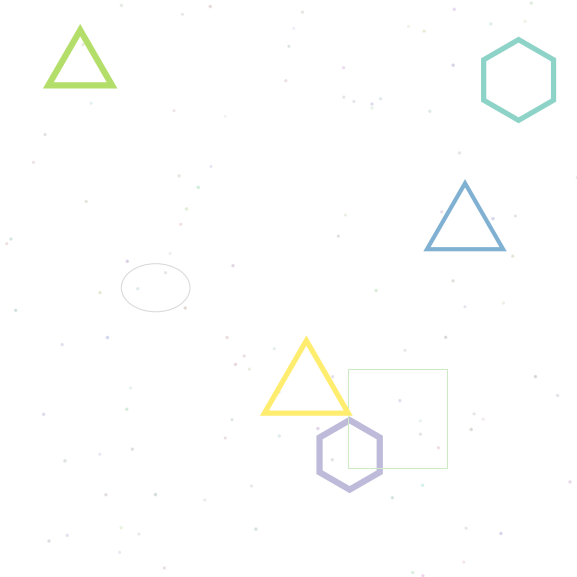[{"shape": "hexagon", "thickness": 2.5, "radius": 0.35, "center": [0.898, 0.861]}, {"shape": "hexagon", "thickness": 3, "radius": 0.3, "center": [0.605, 0.211]}, {"shape": "triangle", "thickness": 2, "radius": 0.38, "center": [0.805, 0.606]}, {"shape": "triangle", "thickness": 3, "radius": 0.32, "center": [0.139, 0.883]}, {"shape": "oval", "thickness": 0.5, "radius": 0.3, "center": [0.27, 0.501]}, {"shape": "square", "thickness": 0.5, "radius": 0.43, "center": [0.689, 0.275]}, {"shape": "triangle", "thickness": 2.5, "radius": 0.42, "center": [0.53, 0.326]}]